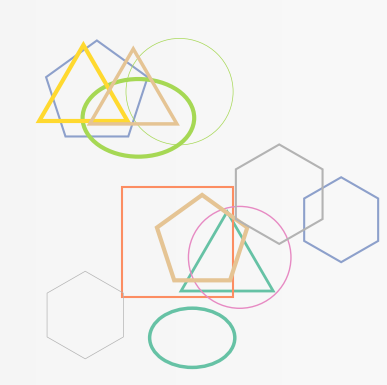[{"shape": "triangle", "thickness": 2, "radius": 0.69, "center": [0.586, 0.313]}, {"shape": "oval", "thickness": 2.5, "radius": 0.55, "center": [0.496, 0.123]}, {"shape": "square", "thickness": 1.5, "radius": 0.71, "center": [0.459, 0.371]}, {"shape": "hexagon", "thickness": 1.5, "radius": 0.55, "center": [0.88, 0.429]}, {"shape": "pentagon", "thickness": 1.5, "radius": 0.69, "center": [0.25, 0.757]}, {"shape": "circle", "thickness": 1, "radius": 0.66, "center": [0.619, 0.332]}, {"shape": "oval", "thickness": 3, "radius": 0.72, "center": [0.357, 0.694]}, {"shape": "circle", "thickness": 0.5, "radius": 0.69, "center": [0.463, 0.762]}, {"shape": "triangle", "thickness": 3, "radius": 0.66, "center": [0.215, 0.752]}, {"shape": "pentagon", "thickness": 3, "radius": 0.61, "center": [0.522, 0.371]}, {"shape": "triangle", "thickness": 2.5, "radius": 0.65, "center": [0.344, 0.743]}, {"shape": "hexagon", "thickness": 0.5, "radius": 0.57, "center": [0.22, 0.182]}, {"shape": "hexagon", "thickness": 1.5, "radius": 0.65, "center": [0.721, 0.496]}]